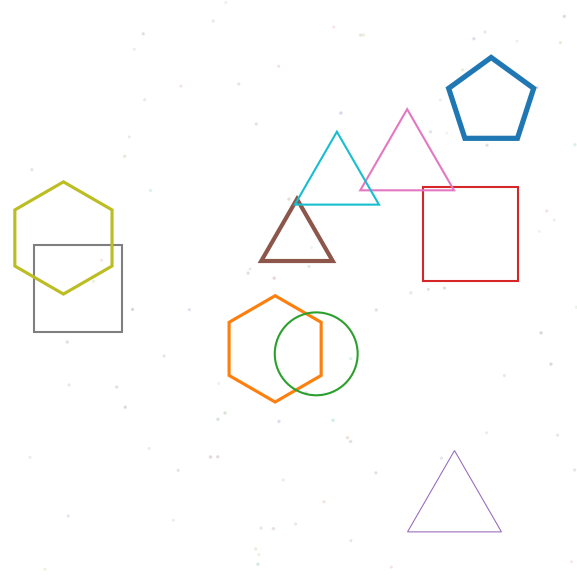[{"shape": "pentagon", "thickness": 2.5, "radius": 0.39, "center": [0.85, 0.822]}, {"shape": "hexagon", "thickness": 1.5, "radius": 0.46, "center": [0.476, 0.395]}, {"shape": "circle", "thickness": 1, "radius": 0.36, "center": [0.548, 0.386]}, {"shape": "square", "thickness": 1, "radius": 0.41, "center": [0.815, 0.594]}, {"shape": "triangle", "thickness": 0.5, "radius": 0.47, "center": [0.787, 0.125]}, {"shape": "triangle", "thickness": 2, "radius": 0.36, "center": [0.514, 0.583]}, {"shape": "triangle", "thickness": 1, "radius": 0.47, "center": [0.705, 0.716]}, {"shape": "square", "thickness": 1, "radius": 0.38, "center": [0.135, 0.499]}, {"shape": "hexagon", "thickness": 1.5, "radius": 0.49, "center": [0.11, 0.587]}, {"shape": "triangle", "thickness": 1, "radius": 0.42, "center": [0.583, 0.687]}]